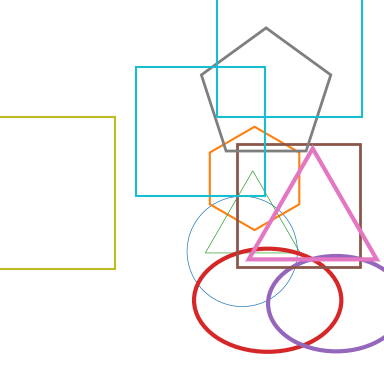[{"shape": "circle", "thickness": 0.5, "radius": 0.72, "center": [0.629, 0.347]}, {"shape": "hexagon", "thickness": 1.5, "radius": 0.67, "center": [0.661, 0.537]}, {"shape": "triangle", "thickness": 0.5, "radius": 0.71, "center": [0.656, 0.414]}, {"shape": "oval", "thickness": 3, "radius": 0.96, "center": [0.695, 0.22]}, {"shape": "oval", "thickness": 3, "radius": 0.88, "center": [0.873, 0.211]}, {"shape": "square", "thickness": 2, "radius": 0.8, "center": [0.776, 0.466]}, {"shape": "triangle", "thickness": 3, "radius": 0.96, "center": [0.812, 0.422]}, {"shape": "pentagon", "thickness": 2, "radius": 0.88, "center": [0.691, 0.751]}, {"shape": "square", "thickness": 1.5, "radius": 0.99, "center": [0.1, 0.498]}, {"shape": "square", "thickness": 1.5, "radius": 0.84, "center": [0.521, 0.658]}, {"shape": "square", "thickness": 1.5, "radius": 0.94, "center": [0.752, 0.885]}]